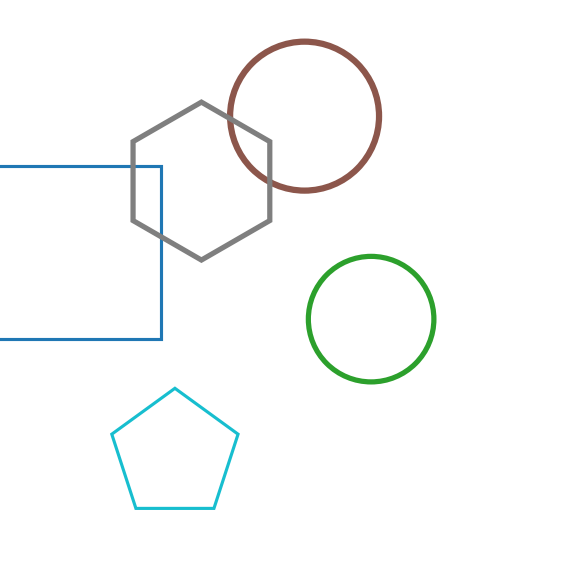[{"shape": "square", "thickness": 1.5, "radius": 0.75, "center": [0.129, 0.562]}, {"shape": "circle", "thickness": 2.5, "radius": 0.54, "center": [0.643, 0.447]}, {"shape": "circle", "thickness": 3, "radius": 0.64, "center": [0.527, 0.798]}, {"shape": "hexagon", "thickness": 2.5, "radius": 0.68, "center": [0.349, 0.686]}, {"shape": "pentagon", "thickness": 1.5, "radius": 0.57, "center": [0.303, 0.212]}]